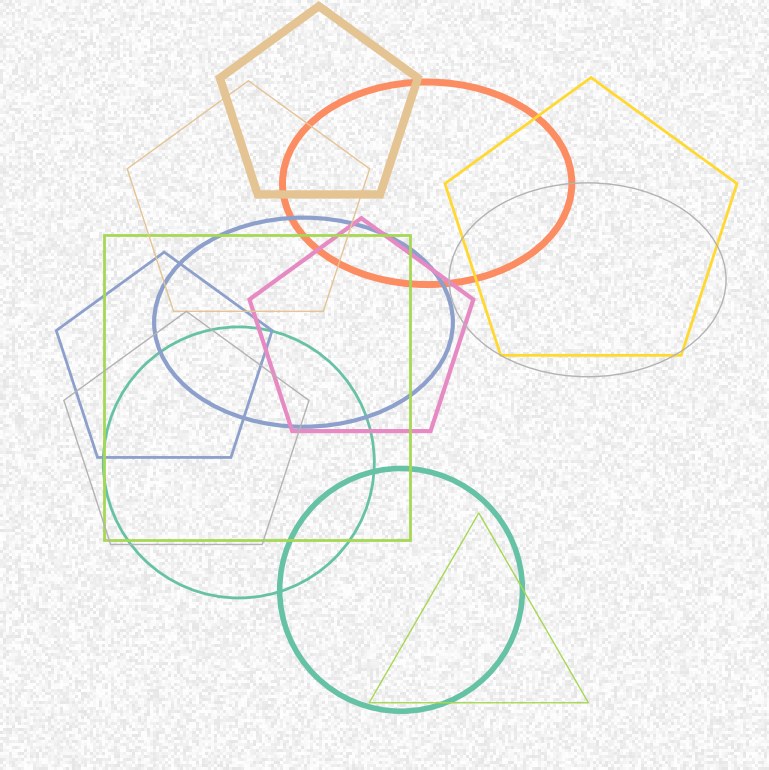[{"shape": "circle", "thickness": 1, "radius": 0.88, "center": [0.31, 0.399]}, {"shape": "circle", "thickness": 2, "radius": 0.79, "center": [0.521, 0.234]}, {"shape": "oval", "thickness": 2.5, "radius": 0.94, "center": [0.555, 0.762]}, {"shape": "pentagon", "thickness": 1, "radius": 0.74, "center": [0.213, 0.525]}, {"shape": "oval", "thickness": 1.5, "radius": 0.97, "center": [0.394, 0.582]}, {"shape": "pentagon", "thickness": 1.5, "radius": 0.76, "center": [0.469, 0.564]}, {"shape": "triangle", "thickness": 0.5, "radius": 0.82, "center": [0.622, 0.17]}, {"shape": "square", "thickness": 1, "radius": 0.99, "center": [0.333, 0.497]}, {"shape": "pentagon", "thickness": 1, "radius": 1.0, "center": [0.767, 0.7]}, {"shape": "pentagon", "thickness": 3, "radius": 0.68, "center": [0.414, 0.857]}, {"shape": "pentagon", "thickness": 0.5, "radius": 0.83, "center": [0.323, 0.73]}, {"shape": "oval", "thickness": 0.5, "radius": 0.9, "center": [0.763, 0.637]}, {"shape": "pentagon", "thickness": 0.5, "radius": 0.84, "center": [0.242, 0.428]}]